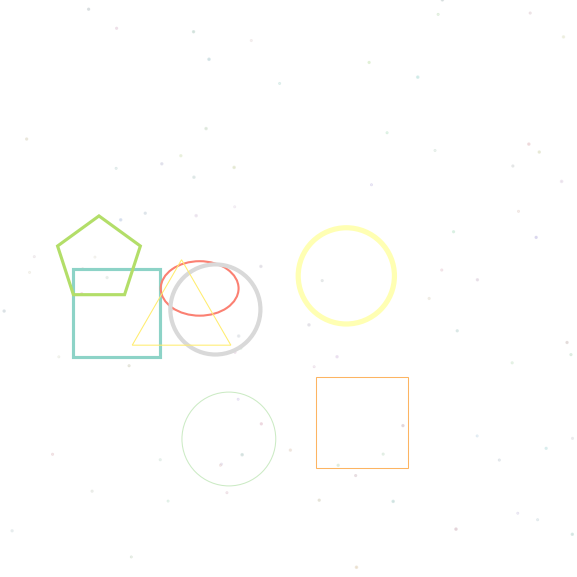[{"shape": "square", "thickness": 1.5, "radius": 0.38, "center": [0.202, 0.457]}, {"shape": "circle", "thickness": 2.5, "radius": 0.42, "center": [0.6, 0.521]}, {"shape": "oval", "thickness": 1, "radius": 0.34, "center": [0.346, 0.5]}, {"shape": "square", "thickness": 0.5, "radius": 0.4, "center": [0.627, 0.268]}, {"shape": "pentagon", "thickness": 1.5, "radius": 0.38, "center": [0.171, 0.55]}, {"shape": "circle", "thickness": 2, "radius": 0.39, "center": [0.373, 0.463]}, {"shape": "circle", "thickness": 0.5, "radius": 0.41, "center": [0.396, 0.239]}, {"shape": "triangle", "thickness": 0.5, "radius": 0.49, "center": [0.314, 0.451]}]